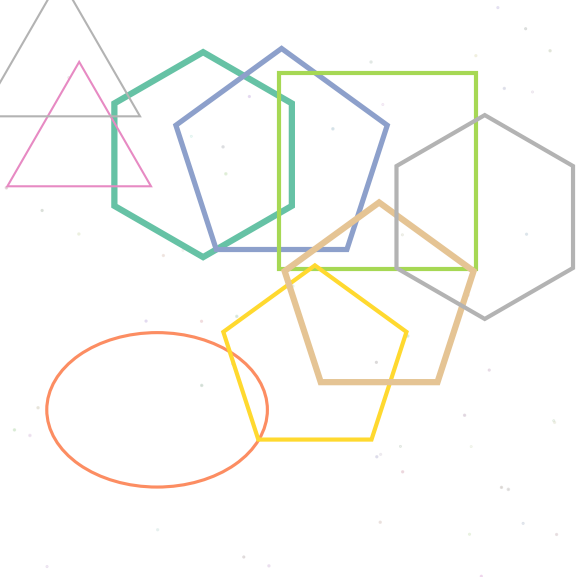[{"shape": "hexagon", "thickness": 3, "radius": 0.89, "center": [0.352, 0.731]}, {"shape": "oval", "thickness": 1.5, "radius": 0.96, "center": [0.272, 0.289]}, {"shape": "pentagon", "thickness": 2.5, "radius": 0.96, "center": [0.488, 0.723]}, {"shape": "triangle", "thickness": 1, "radius": 0.72, "center": [0.137, 0.748]}, {"shape": "square", "thickness": 2, "radius": 0.85, "center": [0.654, 0.703]}, {"shape": "pentagon", "thickness": 2, "radius": 0.83, "center": [0.545, 0.373]}, {"shape": "pentagon", "thickness": 3, "radius": 0.86, "center": [0.656, 0.477]}, {"shape": "triangle", "thickness": 1, "radius": 0.8, "center": [0.104, 0.877]}, {"shape": "hexagon", "thickness": 2, "radius": 0.88, "center": [0.839, 0.623]}]